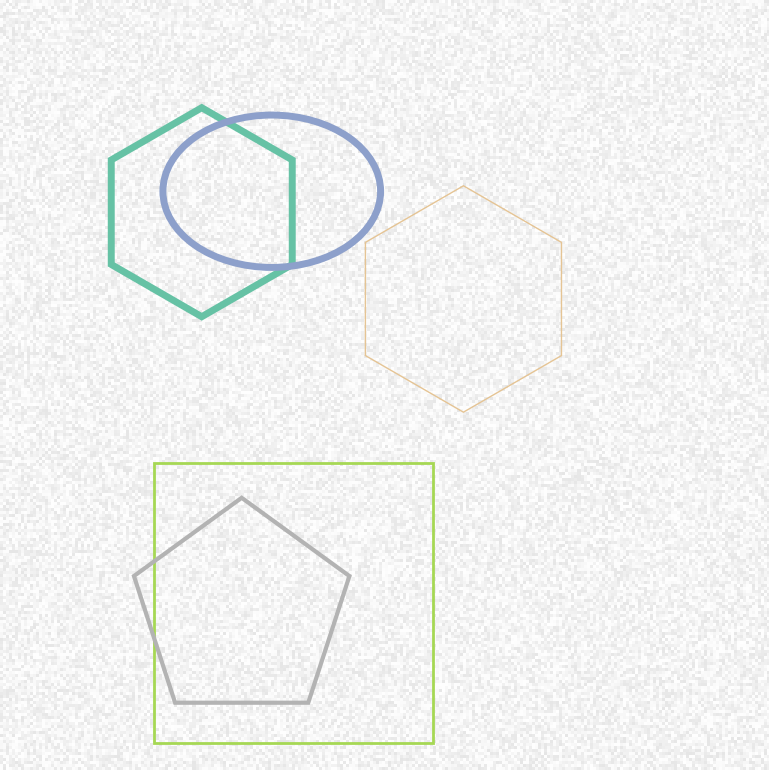[{"shape": "hexagon", "thickness": 2.5, "radius": 0.68, "center": [0.262, 0.724]}, {"shape": "oval", "thickness": 2.5, "radius": 0.71, "center": [0.353, 0.752]}, {"shape": "square", "thickness": 1, "radius": 0.91, "center": [0.381, 0.217]}, {"shape": "hexagon", "thickness": 0.5, "radius": 0.74, "center": [0.602, 0.612]}, {"shape": "pentagon", "thickness": 1.5, "radius": 0.74, "center": [0.314, 0.206]}]